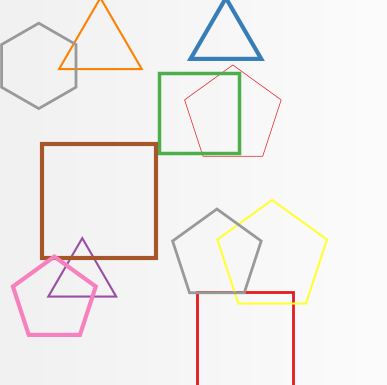[{"shape": "pentagon", "thickness": 0.5, "radius": 0.66, "center": [0.601, 0.7]}, {"shape": "square", "thickness": 2, "radius": 0.62, "center": [0.632, 0.116]}, {"shape": "triangle", "thickness": 3, "radius": 0.53, "center": [0.583, 0.9]}, {"shape": "square", "thickness": 2.5, "radius": 0.52, "center": [0.514, 0.705]}, {"shape": "triangle", "thickness": 1.5, "radius": 0.51, "center": [0.212, 0.28]}, {"shape": "triangle", "thickness": 1.5, "radius": 0.62, "center": [0.259, 0.882]}, {"shape": "pentagon", "thickness": 1.5, "radius": 0.74, "center": [0.702, 0.332]}, {"shape": "square", "thickness": 3, "radius": 0.74, "center": [0.255, 0.478]}, {"shape": "pentagon", "thickness": 3, "radius": 0.56, "center": [0.14, 0.221]}, {"shape": "hexagon", "thickness": 2, "radius": 0.55, "center": [0.1, 0.829]}, {"shape": "pentagon", "thickness": 2, "radius": 0.6, "center": [0.56, 0.337]}]